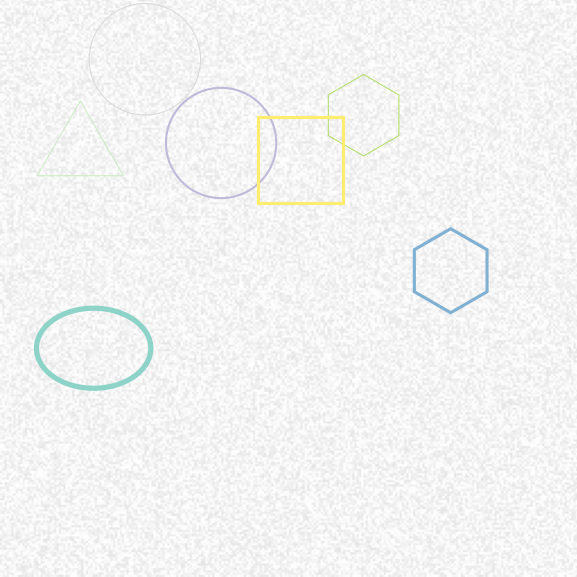[{"shape": "oval", "thickness": 2.5, "radius": 0.49, "center": [0.162, 0.396]}, {"shape": "circle", "thickness": 1, "radius": 0.48, "center": [0.383, 0.752]}, {"shape": "hexagon", "thickness": 1.5, "radius": 0.36, "center": [0.78, 0.53]}, {"shape": "hexagon", "thickness": 0.5, "radius": 0.35, "center": [0.63, 0.8]}, {"shape": "circle", "thickness": 0.5, "radius": 0.48, "center": [0.251, 0.896]}, {"shape": "triangle", "thickness": 0.5, "radius": 0.43, "center": [0.139, 0.738]}, {"shape": "square", "thickness": 1.5, "radius": 0.37, "center": [0.52, 0.722]}]